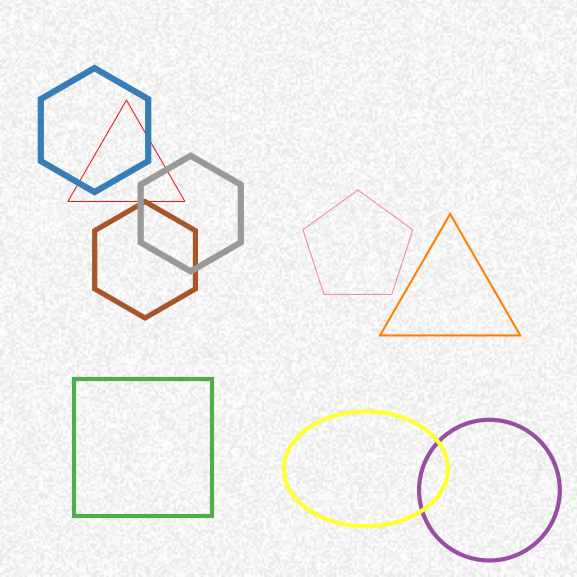[{"shape": "triangle", "thickness": 0.5, "radius": 0.58, "center": [0.219, 0.709]}, {"shape": "hexagon", "thickness": 3, "radius": 0.54, "center": [0.164, 0.774]}, {"shape": "square", "thickness": 2, "radius": 0.6, "center": [0.248, 0.224]}, {"shape": "circle", "thickness": 2, "radius": 0.61, "center": [0.848, 0.15]}, {"shape": "triangle", "thickness": 1, "radius": 0.7, "center": [0.779, 0.488]}, {"shape": "oval", "thickness": 2, "radius": 0.71, "center": [0.634, 0.187]}, {"shape": "hexagon", "thickness": 2.5, "radius": 0.5, "center": [0.251, 0.549]}, {"shape": "pentagon", "thickness": 0.5, "radius": 0.5, "center": [0.62, 0.57]}, {"shape": "hexagon", "thickness": 3, "radius": 0.5, "center": [0.33, 0.629]}]